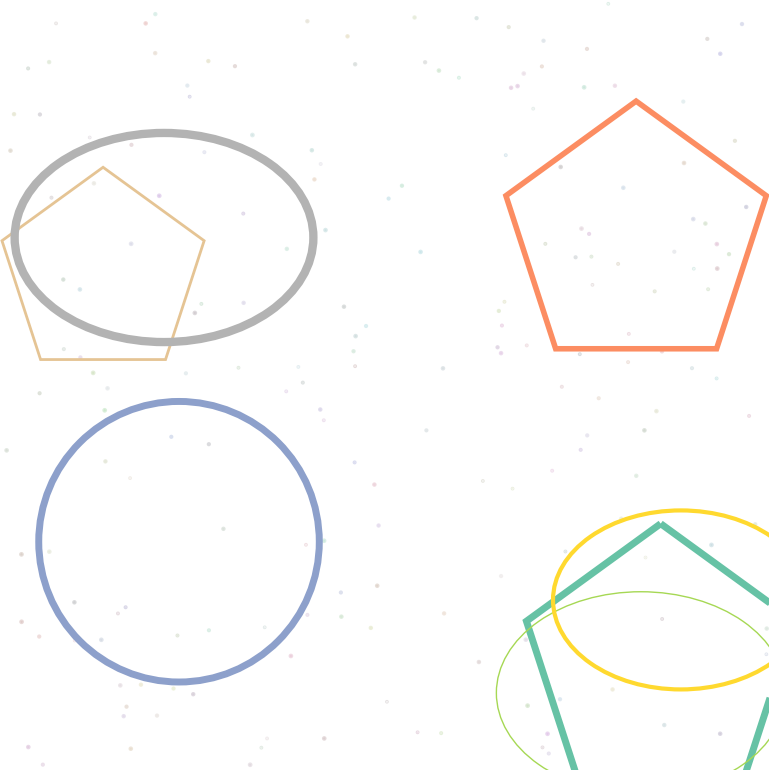[{"shape": "pentagon", "thickness": 2.5, "radius": 0.92, "center": [0.858, 0.137]}, {"shape": "pentagon", "thickness": 2, "radius": 0.89, "center": [0.826, 0.691]}, {"shape": "circle", "thickness": 2.5, "radius": 0.91, "center": [0.232, 0.296]}, {"shape": "oval", "thickness": 0.5, "radius": 0.94, "center": [0.832, 0.1]}, {"shape": "oval", "thickness": 1.5, "radius": 0.83, "center": [0.884, 0.221]}, {"shape": "pentagon", "thickness": 1, "radius": 0.69, "center": [0.134, 0.645]}, {"shape": "oval", "thickness": 3, "radius": 0.97, "center": [0.213, 0.692]}]